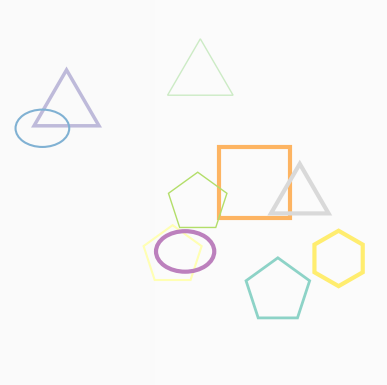[{"shape": "pentagon", "thickness": 2, "radius": 0.43, "center": [0.717, 0.244]}, {"shape": "pentagon", "thickness": 1.5, "radius": 0.39, "center": [0.445, 0.336]}, {"shape": "triangle", "thickness": 2.5, "radius": 0.48, "center": [0.172, 0.722]}, {"shape": "oval", "thickness": 1.5, "radius": 0.35, "center": [0.109, 0.667]}, {"shape": "square", "thickness": 3, "radius": 0.46, "center": [0.657, 0.526]}, {"shape": "pentagon", "thickness": 1, "radius": 0.4, "center": [0.51, 0.473]}, {"shape": "triangle", "thickness": 3, "radius": 0.43, "center": [0.774, 0.489]}, {"shape": "oval", "thickness": 3, "radius": 0.38, "center": [0.478, 0.347]}, {"shape": "triangle", "thickness": 1, "radius": 0.49, "center": [0.517, 0.802]}, {"shape": "hexagon", "thickness": 3, "radius": 0.36, "center": [0.874, 0.329]}]